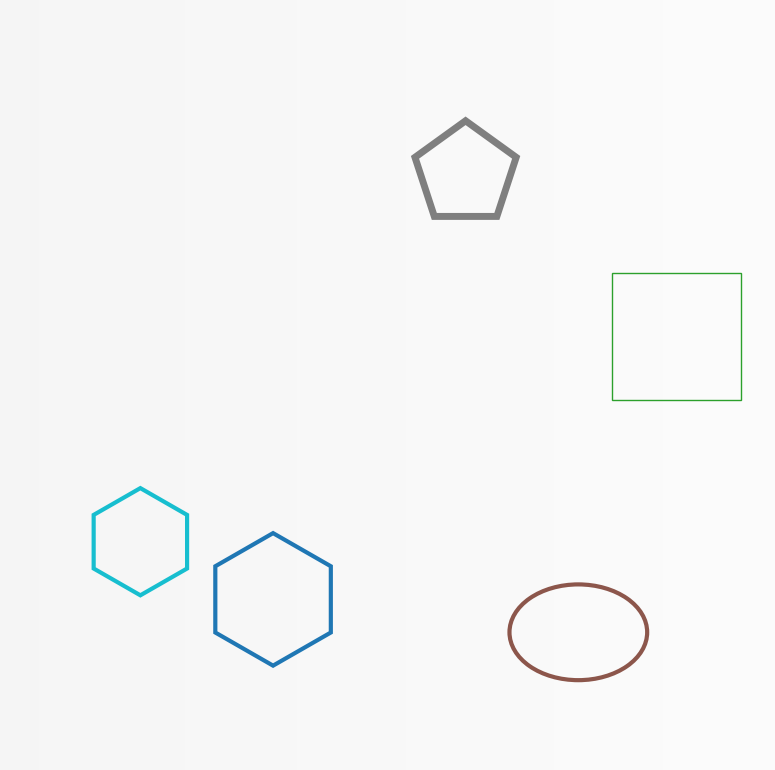[{"shape": "hexagon", "thickness": 1.5, "radius": 0.43, "center": [0.352, 0.222]}, {"shape": "square", "thickness": 0.5, "radius": 0.42, "center": [0.873, 0.563]}, {"shape": "oval", "thickness": 1.5, "radius": 0.44, "center": [0.746, 0.179]}, {"shape": "pentagon", "thickness": 2.5, "radius": 0.34, "center": [0.601, 0.774]}, {"shape": "hexagon", "thickness": 1.5, "radius": 0.35, "center": [0.181, 0.296]}]